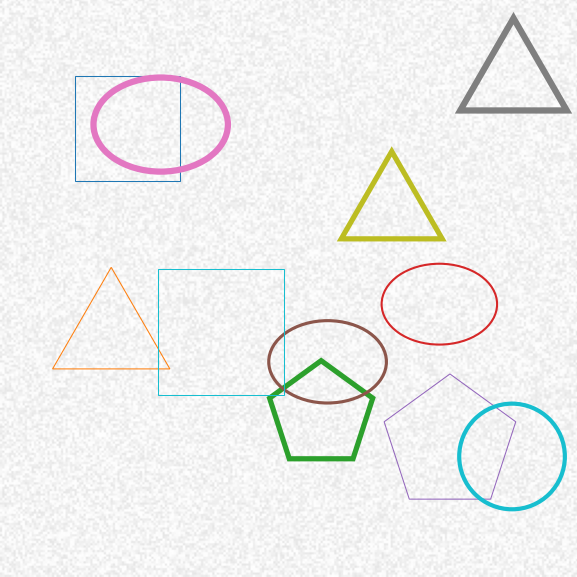[{"shape": "square", "thickness": 0.5, "radius": 0.46, "center": [0.221, 0.776]}, {"shape": "triangle", "thickness": 0.5, "radius": 0.59, "center": [0.193, 0.419]}, {"shape": "pentagon", "thickness": 2.5, "radius": 0.47, "center": [0.556, 0.281]}, {"shape": "oval", "thickness": 1, "radius": 0.5, "center": [0.761, 0.472]}, {"shape": "pentagon", "thickness": 0.5, "radius": 0.6, "center": [0.779, 0.232]}, {"shape": "oval", "thickness": 1.5, "radius": 0.51, "center": [0.567, 0.373]}, {"shape": "oval", "thickness": 3, "radius": 0.58, "center": [0.278, 0.783]}, {"shape": "triangle", "thickness": 3, "radius": 0.53, "center": [0.889, 0.861]}, {"shape": "triangle", "thickness": 2.5, "radius": 0.5, "center": [0.678, 0.636]}, {"shape": "square", "thickness": 0.5, "radius": 0.55, "center": [0.383, 0.424]}, {"shape": "circle", "thickness": 2, "radius": 0.46, "center": [0.887, 0.209]}]